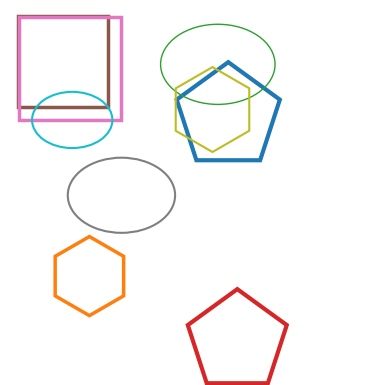[{"shape": "pentagon", "thickness": 3, "radius": 0.7, "center": [0.593, 0.698]}, {"shape": "hexagon", "thickness": 2.5, "radius": 0.51, "center": [0.232, 0.283]}, {"shape": "oval", "thickness": 1, "radius": 0.74, "center": [0.566, 0.833]}, {"shape": "pentagon", "thickness": 3, "radius": 0.68, "center": [0.616, 0.114]}, {"shape": "square", "thickness": 2.5, "radius": 0.59, "center": [0.163, 0.841]}, {"shape": "square", "thickness": 2.5, "radius": 0.66, "center": [0.182, 0.822]}, {"shape": "oval", "thickness": 1.5, "radius": 0.7, "center": [0.315, 0.493]}, {"shape": "hexagon", "thickness": 1.5, "radius": 0.55, "center": [0.552, 0.715]}, {"shape": "oval", "thickness": 1.5, "radius": 0.52, "center": [0.188, 0.688]}]